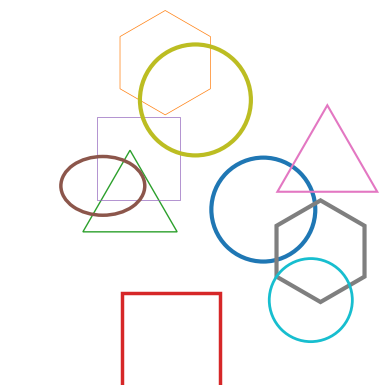[{"shape": "circle", "thickness": 3, "radius": 0.67, "center": [0.684, 0.456]}, {"shape": "hexagon", "thickness": 0.5, "radius": 0.68, "center": [0.429, 0.837]}, {"shape": "triangle", "thickness": 1, "radius": 0.71, "center": [0.338, 0.468]}, {"shape": "square", "thickness": 2.5, "radius": 0.64, "center": [0.444, 0.112]}, {"shape": "square", "thickness": 0.5, "radius": 0.54, "center": [0.359, 0.588]}, {"shape": "oval", "thickness": 2.5, "radius": 0.54, "center": [0.267, 0.517]}, {"shape": "triangle", "thickness": 1.5, "radius": 0.75, "center": [0.85, 0.577]}, {"shape": "hexagon", "thickness": 3, "radius": 0.66, "center": [0.833, 0.348]}, {"shape": "circle", "thickness": 3, "radius": 0.72, "center": [0.508, 0.74]}, {"shape": "circle", "thickness": 2, "radius": 0.54, "center": [0.807, 0.22]}]